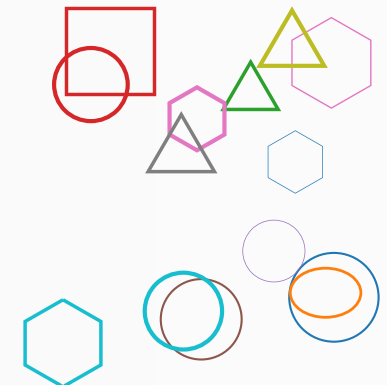[{"shape": "circle", "thickness": 1.5, "radius": 0.58, "center": [0.862, 0.228]}, {"shape": "hexagon", "thickness": 0.5, "radius": 0.41, "center": [0.762, 0.579]}, {"shape": "oval", "thickness": 2, "radius": 0.46, "center": [0.84, 0.24]}, {"shape": "triangle", "thickness": 2.5, "radius": 0.41, "center": [0.647, 0.757]}, {"shape": "square", "thickness": 2.5, "radius": 0.56, "center": [0.284, 0.868]}, {"shape": "circle", "thickness": 3, "radius": 0.48, "center": [0.235, 0.78]}, {"shape": "circle", "thickness": 0.5, "radius": 0.4, "center": [0.707, 0.348]}, {"shape": "circle", "thickness": 1.5, "radius": 0.52, "center": [0.519, 0.171]}, {"shape": "hexagon", "thickness": 3, "radius": 0.41, "center": [0.508, 0.691]}, {"shape": "hexagon", "thickness": 1, "radius": 0.59, "center": [0.855, 0.837]}, {"shape": "triangle", "thickness": 2.5, "radius": 0.49, "center": [0.468, 0.604]}, {"shape": "triangle", "thickness": 3, "radius": 0.48, "center": [0.754, 0.877]}, {"shape": "circle", "thickness": 3, "radius": 0.5, "center": [0.473, 0.192]}, {"shape": "hexagon", "thickness": 2.5, "radius": 0.56, "center": [0.163, 0.108]}]